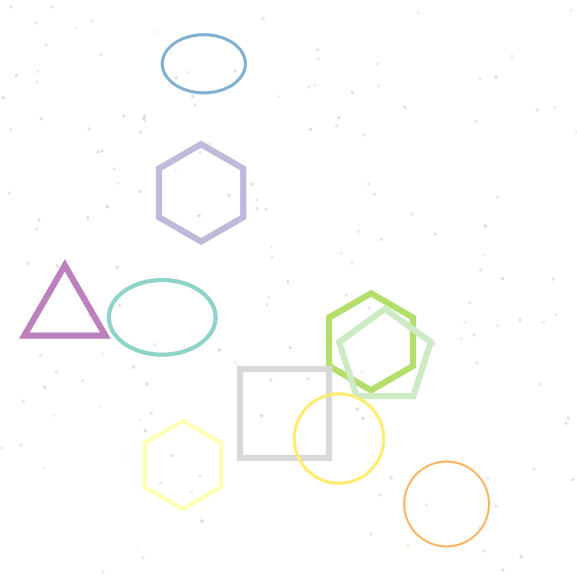[{"shape": "oval", "thickness": 2, "radius": 0.46, "center": [0.281, 0.45]}, {"shape": "hexagon", "thickness": 2, "radius": 0.38, "center": [0.317, 0.194]}, {"shape": "hexagon", "thickness": 3, "radius": 0.42, "center": [0.348, 0.665]}, {"shape": "oval", "thickness": 1.5, "radius": 0.36, "center": [0.353, 0.889]}, {"shape": "circle", "thickness": 1, "radius": 0.37, "center": [0.773, 0.126]}, {"shape": "hexagon", "thickness": 3, "radius": 0.42, "center": [0.642, 0.407]}, {"shape": "square", "thickness": 3, "radius": 0.39, "center": [0.493, 0.283]}, {"shape": "triangle", "thickness": 3, "radius": 0.41, "center": [0.112, 0.459]}, {"shape": "pentagon", "thickness": 3, "radius": 0.42, "center": [0.667, 0.381]}, {"shape": "circle", "thickness": 1.5, "radius": 0.39, "center": [0.587, 0.24]}]